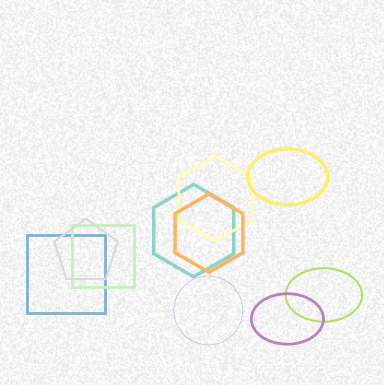[{"shape": "hexagon", "thickness": 2.5, "radius": 0.6, "center": [0.503, 0.401]}, {"shape": "hexagon", "thickness": 2, "radius": 0.55, "center": [0.56, 0.484]}, {"shape": "circle", "thickness": 0.5, "radius": 0.45, "center": [0.541, 0.194]}, {"shape": "square", "thickness": 2, "radius": 0.51, "center": [0.171, 0.288]}, {"shape": "hexagon", "thickness": 2.5, "radius": 0.51, "center": [0.543, 0.394]}, {"shape": "oval", "thickness": 1.5, "radius": 0.5, "center": [0.841, 0.234]}, {"shape": "pentagon", "thickness": 1.5, "radius": 0.43, "center": [0.223, 0.345]}, {"shape": "oval", "thickness": 2, "radius": 0.47, "center": [0.746, 0.172]}, {"shape": "square", "thickness": 2, "radius": 0.4, "center": [0.267, 0.335]}, {"shape": "oval", "thickness": 2.5, "radius": 0.52, "center": [0.748, 0.541]}]